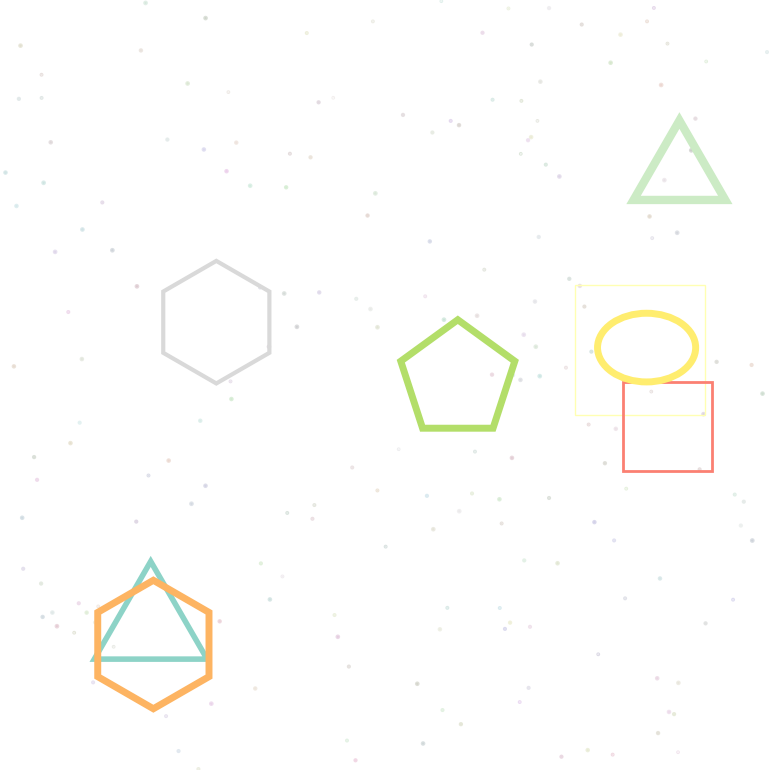[{"shape": "triangle", "thickness": 2, "radius": 0.42, "center": [0.196, 0.186]}, {"shape": "square", "thickness": 0.5, "radius": 0.42, "center": [0.831, 0.545]}, {"shape": "square", "thickness": 1, "radius": 0.29, "center": [0.866, 0.446]}, {"shape": "hexagon", "thickness": 2.5, "radius": 0.42, "center": [0.199, 0.163]}, {"shape": "pentagon", "thickness": 2.5, "radius": 0.39, "center": [0.595, 0.507]}, {"shape": "hexagon", "thickness": 1.5, "radius": 0.4, "center": [0.281, 0.582]}, {"shape": "triangle", "thickness": 3, "radius": 0.34, "center": [0.882, 0.775]}, {"shape": "oval", "thickness": 2.5, "radius": 0.32, "center": [0.84, 0.549]}]